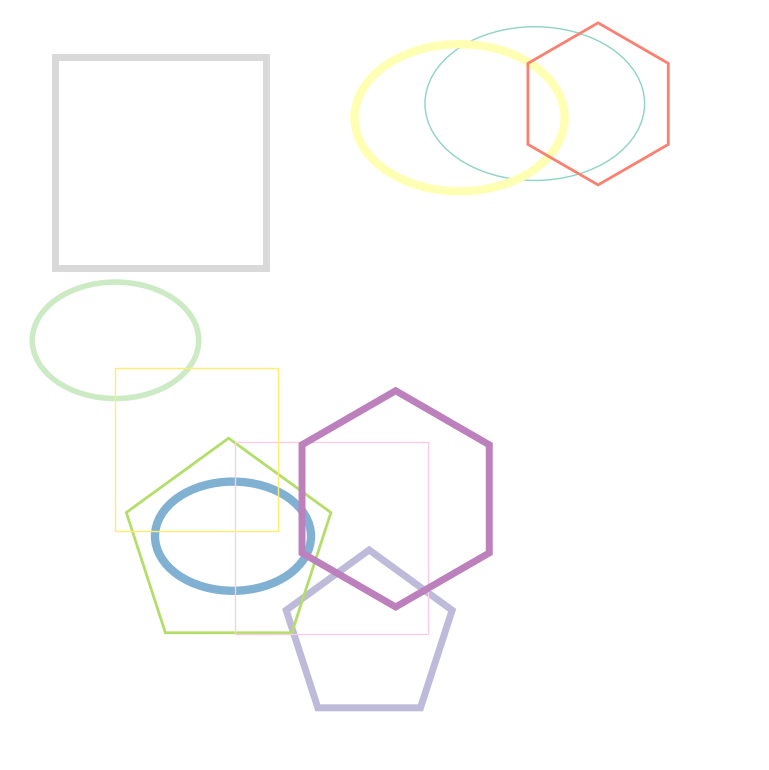[{"shape": "oval", "thickness": 0.5, "radius": 0.71, "center": [0.695, 0.865]}, {"shape": "oval", "thickness": 3, "radius": 0.68, "center": [0.597, 0.847]}, {"shape": "pentagon", "thickness": 2.5, "radius": 0.57, "center": [0.479, 0.172]}, {"shape": "hexagon", "thickness": 1, "radius": 0.53, "center": [0.777, 0.865]}, {"shape": "oval", "thickness": 3, "radius": 0.51, "center": [0.303, 0.304]}, {"shape": "pentagon", "thickness": 1, "radius": 0.7, "center": [0.297, 0.291]}, {"shape": "square", "thickness": 0.5, "radius": 0.63, "center": [0.43, 0.301]}, {"shape": "square", "thickness": 2.5, "radius": 0.69, "center": [0.208, 0.788]}, {"shape": "hexagon", "thickness": 2.5, "radius": 0.7, "center": [0.514, 0.352]}, {"shape": "oval", "thickness": 2, "radius": 0.54, "center": [0.15, 0.558]}, {"shape": "square", "thickness": 0.5, "radius": 0.53, "center": [0.255, 0.416]}]